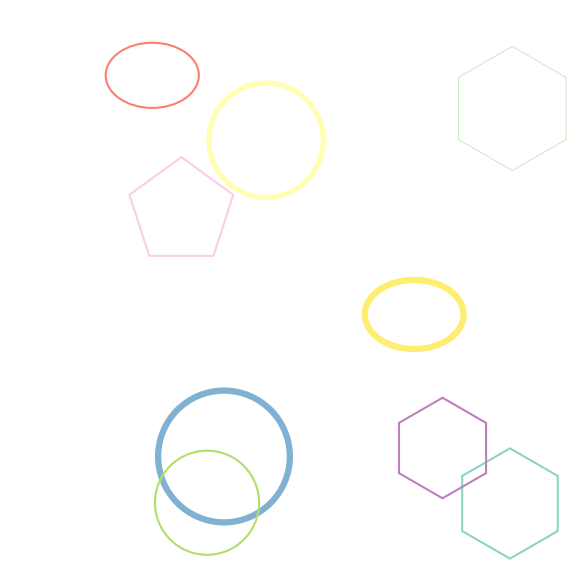[{"shape": "hexagon", "thickness": 1, "radius": 0.48, "center": [0.883, 0.127]}, {"shape": "circle", "thickness": 2.5, "radius": 0.49, "center": [0.461, 0.756]}, {"shape": "oval", "thickness": 1, "radius": 0.4, "center": [0.264, 0.869]}, {"shape": "circle", "thickness": 3, "radius": 0.57, "center": [0.388, 0.209]}, {"shape": "circle", "thickness": 1, "radius": 0.45, "center": [0.359, 0.129]}, {"shape": "pentagon", "thickness": 1, "radius": 0.47, "center": [0.314, 0.633]}, {"shape": "hexagon", "thickness": 1, "radius": 0.44, "center": [0.766, 0.223]}, {"shape": "hexagon", "thickness": 0.5, "radius": 0.54, "center": [0.887, 0.811]}, {"shape": "oval", "thickness": 3, "radius": 0.43, "center": [0.717, 0.455]}]